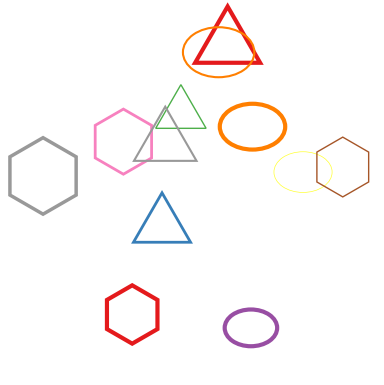[{"shape": "triangle", "thickness": 3, "radius": 0.49, "center": [0.591, 0.886]}, {"shape": "hexagon", "thickness": 3, "radius": 0.38, "center": [0.343, 0.183]}, {"shape": "triangle", "thickness": 2, "radius": 0.43, "center": [0.421, 0.414]}, {"shape": "triangle", "thickness": 1, "radius": 0.38, "center": [0.47, 0.705]}, {"shape": "oval", "thickness": 3, "radius": 0.34, "center": [0.652, 0.148]}, {"shape": "oval", "thickness": 3, "radius": 0.42, "center": [0.656, 0.671]}, {"shape": "oval", "thickness": 1.5, "radius": 0.46, "center": [0.568, 0.864]}, {"shape": "oval", "thickness": 0.5, "radius": 0.38, "center": [0.787, 0.553]}, {"shape": "hexagon", "thickness": 1, "radius": 0.39, "center": [0.89, 0.566]}, {"shape": "hexagon", "thickness": 2, "radius": 0.42, "center": [0.32, 0.632]}, {"shape": "triangle", "thickness": 1.5, "radius": 0.47, "center": [0.429, 0.629]}, {"shape": "hexagon", "thickness": 2.5, "radius": 0.5, "center": [0.112, 0.543]}]